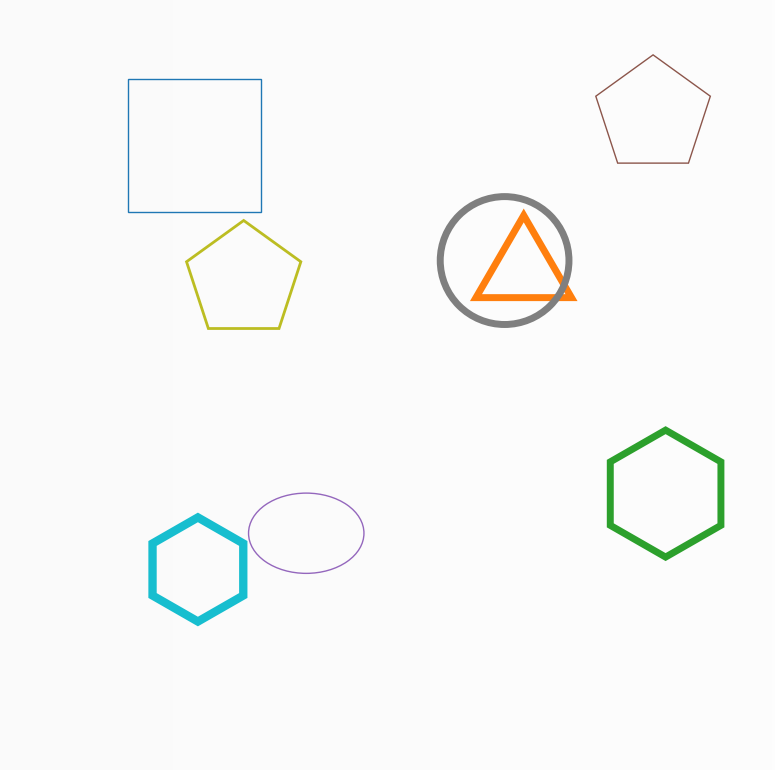[{"shape": "square", "thickness": 0.5, "radius": 0.43, "center": [0.251, 0.811]}, {"shape": "triangle", "thickness": 2.5, "radius": 0.36, "center": [0.676, 0.649]}, {"shape": "hexagon", "thickness": 2.5, "radius": 0.41, "center": [0.859, 0.359]}, {"shape": "oval", "thickness": 0.5, "radius": 0.37, "center": [0.395, 0.307]}, {"shape": "pentagon", "thickness": 0.5, "radius": 0.39, "center": [0.843, 0.851]}, {"shape": "circle", "thickness": 2.5, "radius": 0.42, "center": [0.651, 0.662]}, {"shape": "pentagon", "thickness": 1, "radius": 0.39, "center": [0.314, 0.636]}, {"shape": "hexagon", "thickness": 3, "radius": 0.34, "center": [0.255, 0.26]}]